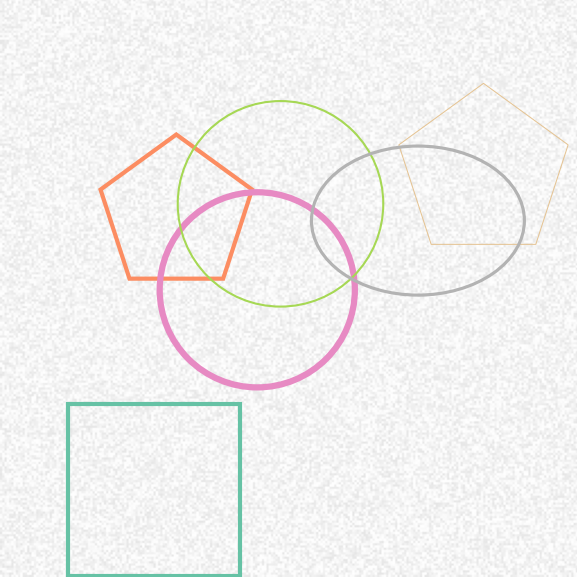[{"shape": "square", "thickness": 2, "radius": 0.74, "center": [0.267, 0.151]}, {"shape": "pentagon", "thickness": 2, "radius": 0.69, "center": [0.305, 0.628]}, {"shape": "circle", "thickness": 3, "radius": 0.84, "center": [0.445, 0.497]}, {"shape": "circle", "thickness": 1, "radius": 0.89, "center": [0.486, 0.646]}, {"shape": "pentagon", "thickness": 0.5, "radius": 0.77, "center": [0.837, 0.701]}, {"shape": "oval", "thickness": 1.5, "radius": 0.92, "center": [0.724, 0.617]}]